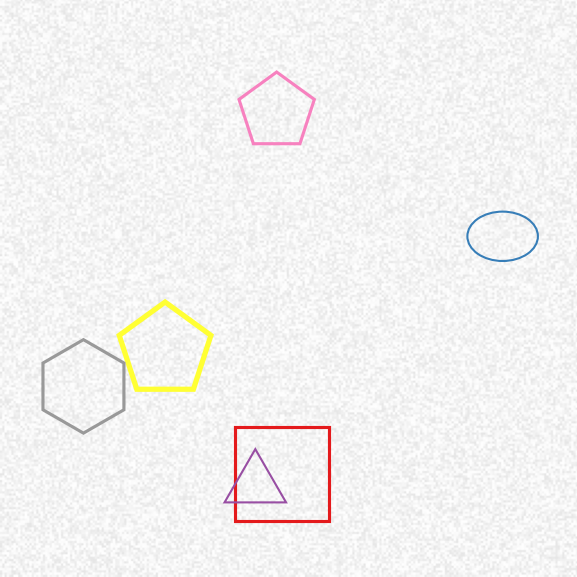[{"shape": "square", "thickness": 1.5, "radius": 0.41, "center": [0.488, 0.179]}, {"shape": "oval", "thickness": 1, "radius": 0.31, "center": [0.87, 0.59]}, {"shape": "triangle", "thickness": 1, "radius": 0.31, "center": [0.442, 0.16]}, {"shape": "pentagon", "thickness": 2.5, "radius": 0.42, "center": [0.286, 0.393]}, {"shape": "pentagon", "thickness": 1.5, "radius": 0.34, "center": [0.479, 0.806]}, {"shape": "hexagon", "thickness": 1.5, "radius": 0.4, "center": [0.145, 0.33]}]